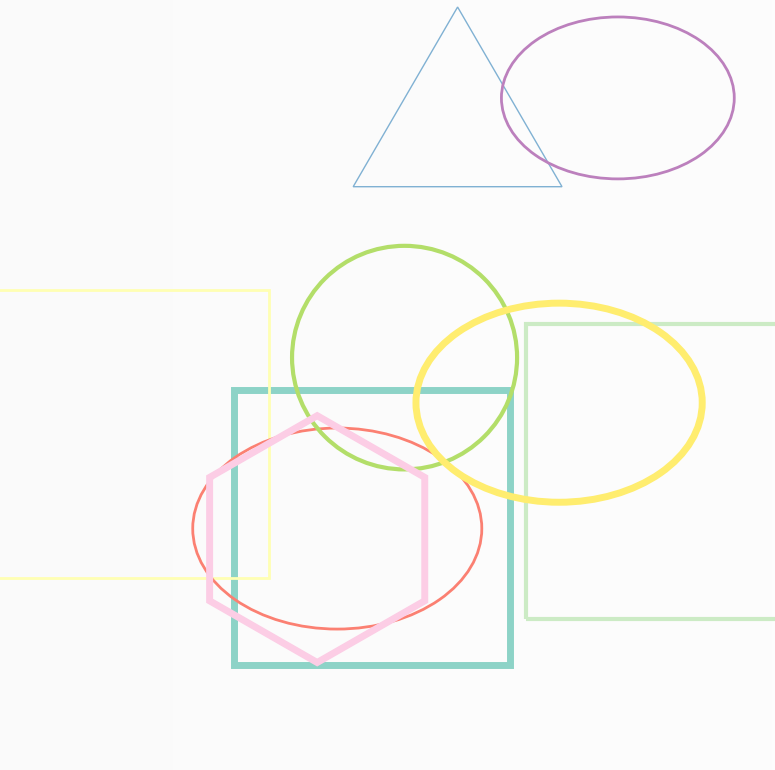[{"shape": "square", "thickness": 2.5, "radius": 0.89, "center": [0.48, 0.315]}, {"shape": "square", "thickness": 1, "radius": 0.93, "center": [0.16, 0.437]}, {"shape": "oval", "thickness": 1, "radius": 0.93, "center": [0.435, 0.314]}, {"shape": "triangle", "thickness": 0.5, "radius": 0.78, "center": [0.59, 0.835]}, {"shape": "circle", "thickness": 1.5, "radius": 0.73, "center": [0.522, 0.536]}, {"shape": "hexagon", "thickness": 2.5, "radius": 0.8, "center": [0.409, 0.3]}, {"shape": "oval", "thickness": 1, "radius": 0.75, "center": [0.797, 0.873]}, {"shape": "square", "thickness": 1.5, "radius": 0.96, "center": [0.871, 0.388]}, {"shape": "oval", "thickness": 2.5, "radius": 0.92, "center": [0.721, 0.477]}]